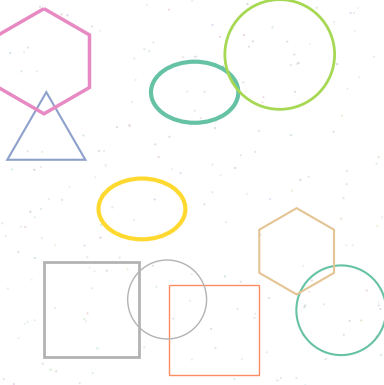[{"shape": "circle", "thickness": 1.5, "radius": 0.58, "center": [0.886, 0.194]}, {"shape": "oval", "thickness": 3, "radius": 0.57, "center": [0.506, 0.76]}, {"shape": "square", "thickness": 1, "radius": 0.58, "center": [0.556, 0.143]}, {"shape": "triangle", "thickness": 1.5, "radius": 0.59, "center": [0.12, 0.644]}, {"shape": "hexagon", "thickness": 2.5, "radius": 0.68, "center": [0.114, 0.841]}, {"shape": "circle", "thickness": 2, "radius": 0.71, "center": [0.727, 0.859]}, {"shape": "oval", "thickness": 3, "radius": 0.56, "center": [0.369, 0.457]}, {"shape": "hexagon", "thickness": 1.5, "radius": 0.56, "center": [0.771, 0.347]}, {"shape": "circle", "thickness": 1, "radius": 0.51, "center": [0.434, 0.222]}, {"shape": "square", "thickness": 2, "radius": 0.61, "center": [0.238, 0.197]}]